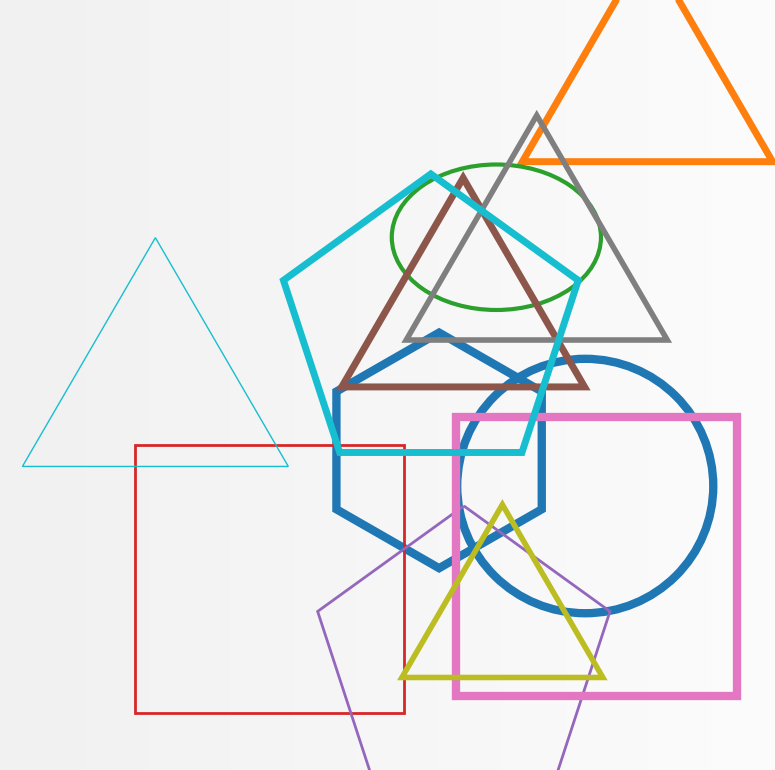[{"shape": "hexagon", "thickness": 3, "radius": 0.76, "center": [0.567, 0.415]}, {"shape": "circle", "thickness": 3, "radius": 0.83, "center": [0.755, 0.369]}, {"shape": "triangle", "thickness": 2.5, "radius": 0.93, "center": [0.835, 0.883]}, {"shape": "oval", "thickness": 1.5, "radius": 0.67, "center": [0.64, 0.692]}, {"shape": "square", "thickness": 1, "radius": 0.87, "center": [0.347, 0.248]}, {"shape": "pentagon", "thickness": 1, "radius": 0.99, "center": [0.598, 0.145]}, {"shape": "triangle", "thickness": 2.5, "radius": 0.9, "center": [0.598, 0.588]}, {"shape": "square", "thickness": 3, "radius": 0.9, "center": [0.77, 0.277]}, {"shape": "triangle", "thickness": 2, "radius": 0.97, "center": [0.693, 0.656]}, {"shape": "triangle", "thickness": 2, "radius": 0.75, "center": [0.648, 0.195]}, {"shape": "triangle", "thickness": 0.5, "radius": 0.99, "center": [0.2, 0.493]}, {"shape": "pentagon", "thickness": 2.5, "radius": 1.0, "center": [0.556, 0.574]}]